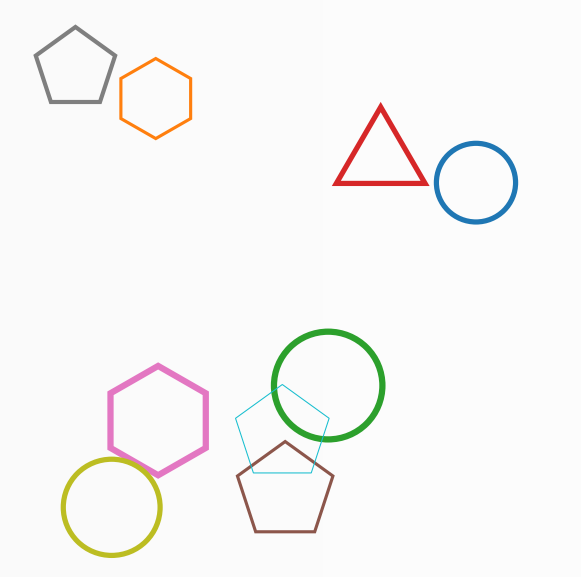[{"shape": "circle", "thickness": 2.5, "radius": 0.34, "center": [0.819, 0.683]}, {"shape": "hexagon", "thickness": 1.5, "radius": 0.35, "center": [0.268, 0.828]}, {"shape": "circle", "thickness": 3, "radius": 0.47, "center": [0.565, 0.332]}, {"shape": "triangle", "thickness": 2.5, "radius": 0.44, "center": [0.655, 0.726]}, {"shape": "pentagon", "thickness": 1.5, "radius": 0.43, "center": [0.491, 0.148]}, {"shape": "hexagon", "thickness": 3, "radius": 0.47, "center": [0.272, 0.271]}, {"shape": "pentagon", "thickness": 2, "radius": 0.36, "center": [0.13, 0.881]}, {"shape": "circle", "thickness": 2.5, "radius": 0.42, "center": [0.192, 0.121]}, {"shape": "pentagon", "thickness": 0.5, "radius": 0.42, "center": [0.486, 0.249]}]